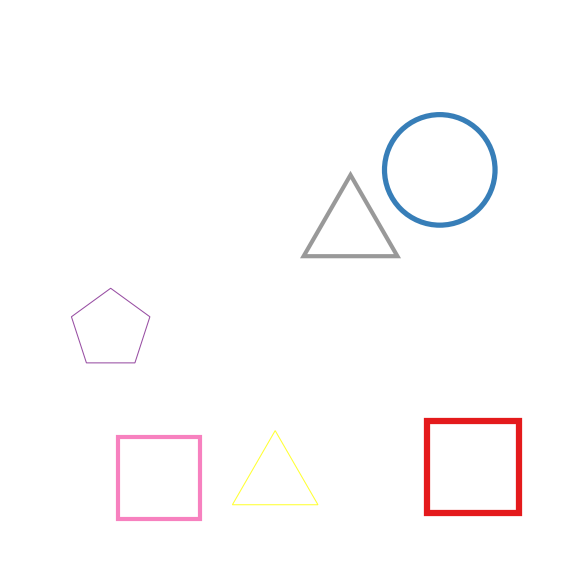[{"shape": "square", "thickness": 3, "radius": 0.4, "center": [0.82, 0.19]}, {"shape": "circle", "thickness": 2.5, "radius": 0.48, "center": [0.762, 0.705]}, {"shape": "pentagon", "thickness": 0.5, "radius": 0.36, "center": [0.192, 0.429]}, {"shape": "triangle", "thickness": 0.5, "radius": 0.43, "center": [0.477, 0.168]}, {"shape": "square", "thickness": 2, "radius": 0.35, "center": [0.275, 0.172]}, {"shape": "triangle", "thickness": 2, "radius": 0.47, "center": [0.607, 0.602]}]